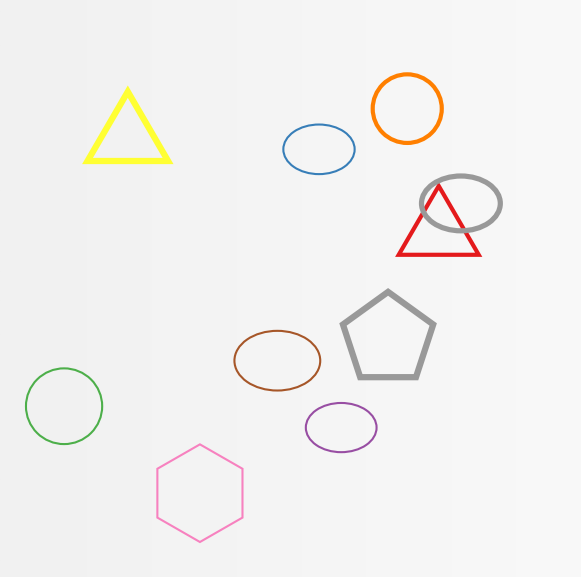[{"shape": "triangle", "thickness": 2, "radius": 0.4, "center": [0.755, 0.598]}, {"shape": "oval", "thickness": 1, "radius": 0.31, "center": [0.549, 0.741]}, {"shape": "circle", "thickness": 1, "radius": 0.33, "center": [0.11, 0.296]}, {"shape": "oval", "thickness": 1, "radius": 0.3, "center": [0.587, 0.259]}, {"shape": "circle", "thickness": 2, "radius": 0.3, "center": [0.701, 0.811]}, {"shape": "triangle", "thickness": 3, "radius": 0.4, "center": [0.22, 0.76]}, {"shape": "oval", "thickness": 1, "radius": 0.37, "center": [0.477, 0.375]}, {"shape": "hexagon", "thickness": 1, "radius": 0.42, "center": [0.344, 0.145]}, {"shape": "oval", "thickness": 2.5, "radius": 0.34, "center": [0.793, 0.647]}, {"shape": "pentagon", "thickness": 3, "radius": 0.41, "center": [0.668, 0.412]}]